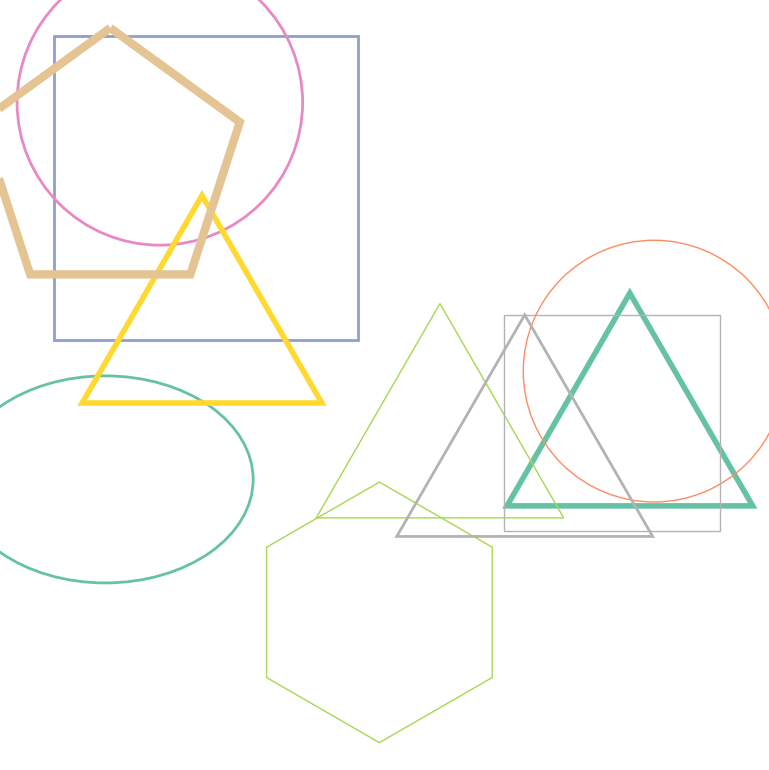[{"shape": "triangle", "thickness": 2, "radius": 0.92, "center": [0.818, 0.435]}, {"shape": "oval", "thickness": 1, "radius": 0.96, "center": [0.137, 0.377]}, {"shape": "circle", "thickness": 0.5, "radius": 0.85, "center": [0.849, 0.518]}, {"shape": "square", "thickness": 1, "radius": 0.99, "center": [0.268, 0.756]}, {"shape": "circle", "thickness": 1, "radius": 0.93, "center": [0.208, 0.867]}, {"shape": "triangle", "thickness": 0.5, "radius": 0.93, "center": [0.571, 0.42]}, {"shape": "hexagon", "thickness": 0.5, "radius": 0.85, "center": [0.493, 0.205]}, {"shape": "triangle", "thickness": 2, "radius": 0.9, "center": [0.262, 0.566]}, {"shape": "pentagon", "thickness": 3, "radius": 0.88, "center": [0.143, 0.787]}, {"shape": "triangle", "thickness": 1, "radius": 0.96, "center": [0.681, 0.399]}, {"shape": "square", "thickness": 0.5, "radius": 0.7, "center": [0.795, 0.451]}]